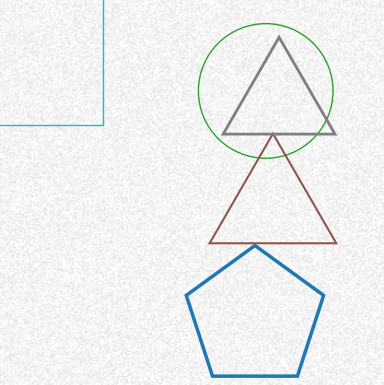[{"shape": "pentagon", "thickness": 2.5, "radius": 0.94, "center": [0.662, 0.175]}, {"shape": "circle", "thickness": 1, "radius": 0.87, "center": [0.69, 0.764]}, {"shape": "triangle", "thickness": 1.5, "radius": 0.95, "center": [0.709, 0.463]}, {"shape": "triangle", "thickness": 2, "radius": 0.84, "center": [0.725, 0.736]}, {"shape": "square", "thickness": 1, "radius": 0.83, "center": [0.102, 0.84]}]